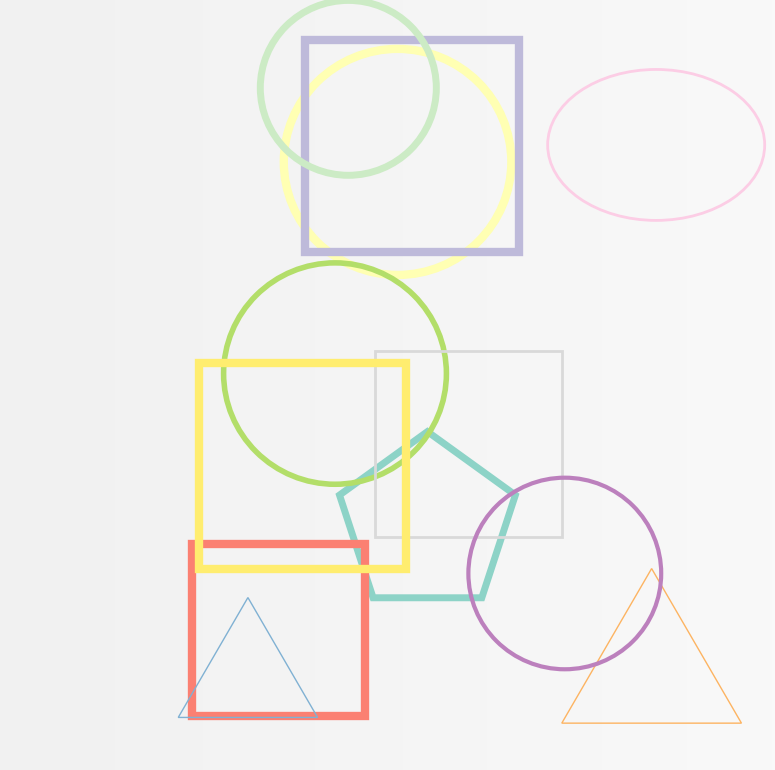[{"shape": "pentagon", "thickness": 2.5, "radius": 0.6, "center": [0.552, 0.32]}, {"shape": "circle", "thickness": 3, "radius": 0.73, "center": [0.513, 0.79]}, {"shape": "square", "thickness": 3, "radius": 0.69, "center": [0.532, 0.81]}, {"shape": "square", "thickness": 3, "radius": 0.56, "center": [0.359, 0.182]}, {"shape": "triangle", "thickness": 0.5, "radius": 0.52, "center": [0.32, 0.12]}, {"shape": "triangle", "thickness": 0.5, "radius": 0.67, "center": [0.841, 0.128]}, {"shape": "circle", "thickness": 2, "radius": 0.72, "center": [0.432, 0.515]}, {"shape": "oval", "thickness": 1, "radius": 0.7, "center": [0.847, 0.812]}, {"shape": "square", "thickness": 1, "radius": 0.6, "center": [0.604, 0.423]}, {"shape": "circle", "thickness": 1.5, "radius": 0.62, "center": [0.729, 0.255]}, {"shape": "circle", "thickness": 2.5, "radius": 0.57, "center": [0.449, 0.886]}, {"shape": "square", "thickness": 3, "radius": 0.67, "center": [0.39, 0.394]}]